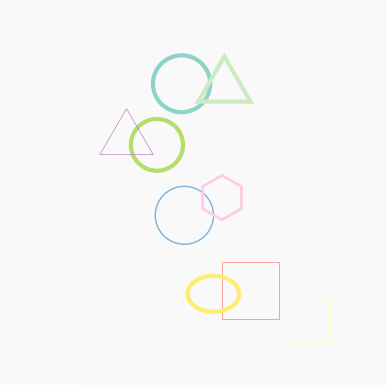[{"shape": "circle", "thickness": 3, "radius": 0.37, "center": [0.469, 0.782]}, {"shape": "square", "thickness": 0.5, "radius": 0.3, "center": [0.792, 0.173]}, {"shape": "square", "thickness": 0.5, "radius": 0.37, "center": [0.646, 0.245]}, {"shape": "circle", "thickness": 1, "radius": 0.38, "center": [0.476, 0.441]}, {"shape": "circle", "thickness": 3, "radius": 0.34, "center": [0.405, 0.624]}, {"shape": "hexagon", "thickness": 2, "radius": 0.29, "center": [0.573, 0.487]}, {"shape": "triangle", "thickness": 0.5, "radius": 0.4, "center": [0.327, 0.638]}, {"shape": "triangle", "thickness": 3, "radius": 0.39, "center": [0.579, 0.775]}, {"shape": "oval", "thickness": 3, "radius": 0.33, "center": [0.551, 0.237]}]